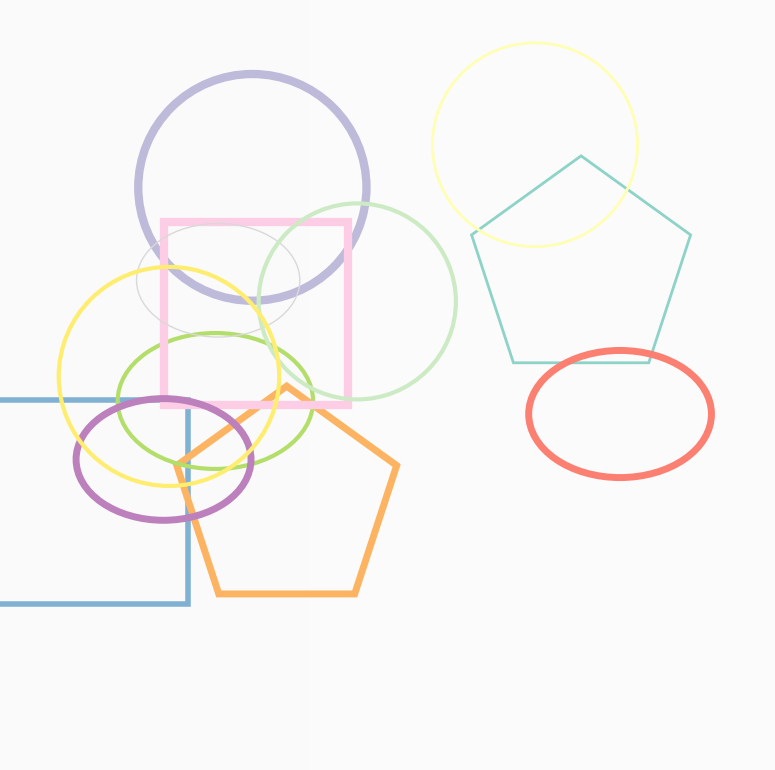[{"shape": "pentagon", "thickness": 1, "radius": 0.74, "center": [0.75, 0.649]}, {"shape": "circle", "thickness": 1, "radius": 0.66, "center": [0.69, 0.812]}, {"shape": "circle", "thickness": 3, "radius": 0.74, "center": [0.326, 0.757]}, {"shape": "oval", "thickness": 2.5, "radius": 0.59, "center": [0.8, 0.462]}, {"shape": "square", "thickness": 2, "radius": 0.66, "center": [0.11, 0.348]}, {"shape": "pentagon", "thickness": 2.5, "radius": 0.75, "center": [0.37, 0.349]}, {"shape": "oval", "thickness": 1.5, "radius": 0.63, "center": [0.278, 0.479]}, {"shape": "square", "thickness": 3, "radius": 0.59, "center": [0.33, 0.592]}, {"shape": "oval", "thickness": 0.5, "radius": 0.53, "center": [0.282, 0.636]}, {"shape": "oval", "thickness": 2.5, "radius": 0.56, "center": [0.211, 0.403]}, {"shape": "circle", "thickness": 1.5, "radius": 0.64, "center": [0.461, 0.609]}, {"shape": "circle", "thickness": 1.5, "radius": 0.71, "center": [0.218, 0.511]}]